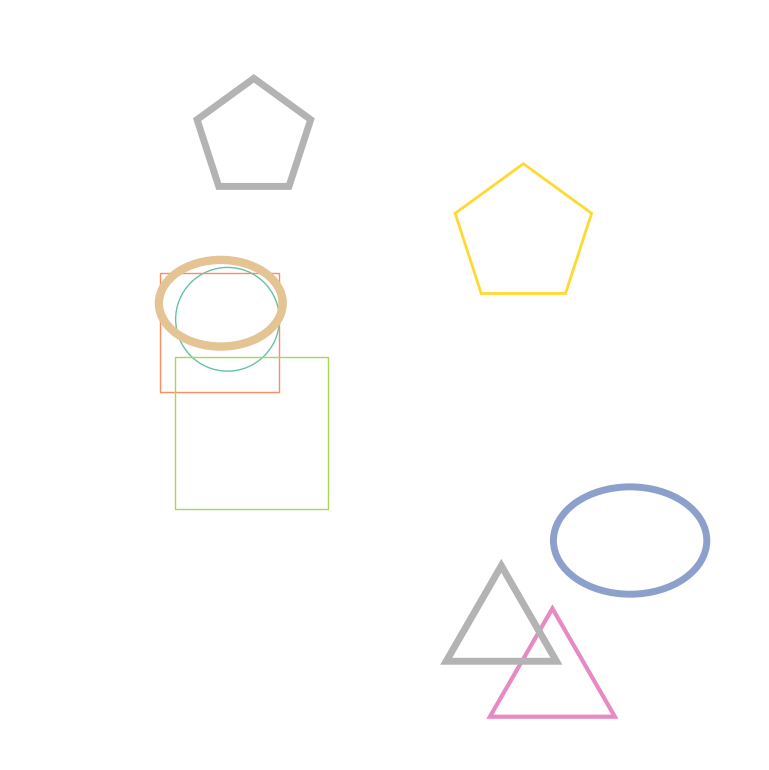[{"shape": "circle", "thickness": 0.5, "radius": 0.34, "center": [0.295, 0.585]}, {"shape": "square", "thickness": 0.5, "radius": 0.38, "center": [0.285, 0.568]}, {"shape": "oval", "thickness": 2.5, "radius": 0.5, "center": [0.818, 0.298]}, {"shape": "triangle", "thickness": 1.5, "radius": 0.47, "center": [0.717, 0.116]}, {"shape": "square", "thickness": 0.5, "radius": 0.5, "center": [0.327, 0.438]}, {"shape": "pentagon", "thickness": 1, "radius": 0.47, "center": [0.68, 0.694]}, {"shape": "oval", "thickness": 3, "radius": 0.4, "center": [0.287, 0.606]}, {"shape": "triangle", "thickness": 2.5, "radius": 0.41, "center": [0.651, 0.183]}, {"shape": "pentagon", "thickness": 2.5, "radius": 0.39, "center": [0.33, 0.821]}]